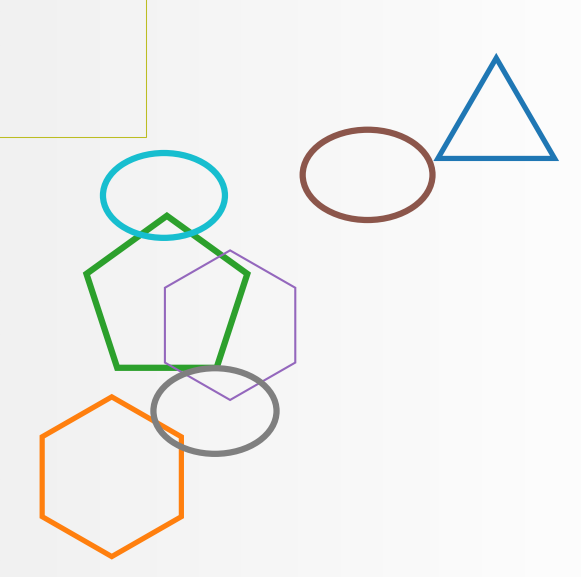[{"shape": "triangle", "thickness": 2.5, "radius": 0.58, "center": [0.854, 0.783]}, {"shape": "hexagon", "thickness": 2.5, "radius": 0.69, "center": [0.192, 0.174]}, {"shape": "pentagon", "thickness": 3, "radius": 0.73, "center": [0.287, 0.48]}, {"shape": "hexagon", "thickness": 1, "radius": 0.65, "center": [0.396, 0.436]}, {"shape": "oval", "thickness": 3, "radius": 0.56, "center": [0.632, 0.696]}, {"shape": "oval", "thickness": 3, "radius": 0.53, "center": [0.37, 0.287]}, {"shape": "square", "thickness": 0.5, "radius": 0.64, "center": [0.122, 0.89]}, {"shape": "oval", "thickness": 3, "radius": 0.52, "center": [0.282, 0.661]}]